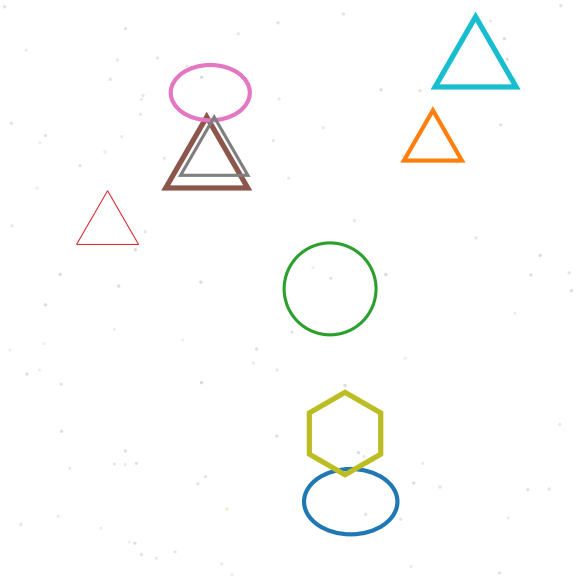[{"shape": "oval", "thickness": 2, "radius": 0.4, "center": [0.607, 0.13]}, {"shape": "triangle", "thickness": 2, "radius": 0.29, "center": [0.75, 0.75]}, {"shape": "circle", "thickness": 1.5, "radius": 0.4, "center": [0.572, 0.499]}, {"shape": "triangle", "thickness": 0.5, "radius": 0.31, "center": [0.186, 0.607]}, {"shape": "triangle", "thickness": 2.5, "radius": 0.41, "center": [0.358, 0.715]}, {"shape": "oval", "thickness": 2, "radius": 0.34, "center": [0.364, 0.839]}, {"shape": "triangle", "thickness": 1.5, "radius": 0.34, "center": [0.371, 0.729]}, {"shape": "hexagon", "thickness": 2.5, "radius": 0.36, "center": [0.597, 0.248]}, {"shape": "triangle", "thickness": 2.5, "radius": 0.41, "center": [0.824, 0.889]}]